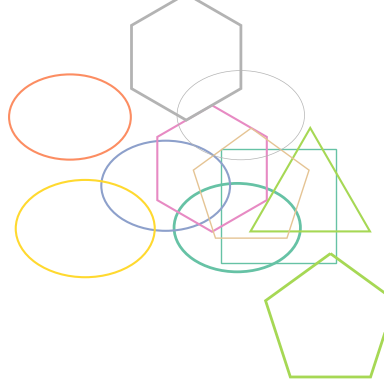[{"shape": "oval", "thickness": 2, "radius": 0.82, "center": [0.616, 0.409]}, {"shape": "square", "thickness": 1, "radius": 0.74, "center": [0.723, 0.466]}, {"shape": "oval", "thickness": 1.5, "radius": 0.79, "center": [0.182, 0.696]}, {"shape": "oval", "thickness": 1.5, "radius": 0.84, "center": [0.43, 0.518]}, {"shape": "hexagon", "thickness": 1.5, "radius": 0.82, "center": [0.551, 0.562]}, {"shape": "pentagon", "thickness": 2, "radius": 0.89, "center": [0.858, 0.164]}, {"shape": "triangle", "thickness": 1.5, "radius": 0.9, "center": [0.806, 0.488]}, {"shape": "oval", "thickness": 1.5, "radius": 0.9, "center": [0.221, 0.406]}, {"shape": "pentagon", "thickness": 1, "radius": 0.79, "center": [0.652, 0.509]}, {"shape": "oval", "thickness": 0.5, "radius": 0.83, "center": [0.625, 0.701]}, {"shape": "hexagon", "thickness": 2, "radius": 0.82, "center": [0.484, 0.852]}]